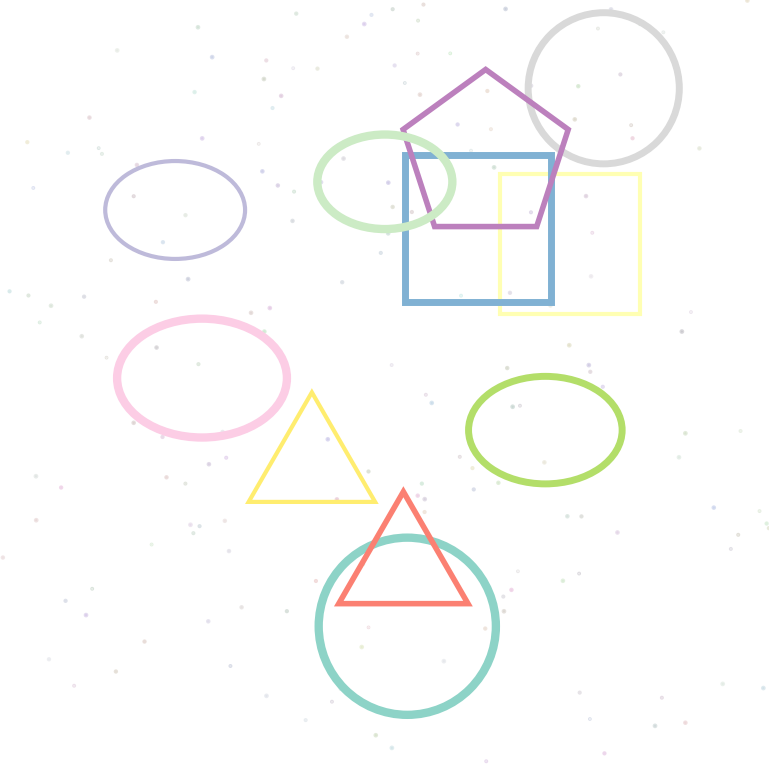[{"shape": "circle", "thickness": 3, "radius": 0.58, "center": [0.529, 0.187]}, {"shape": "square", "thickness": 1.5, "radius": 0.45, "center": [0.74, 0.683]}, {"shape": "oval", "thickness": 1.5, "radius": 0.45, "center": [0.227, 0.727]}, {"shape": "triangle", "thickness": 2, "radius": 0.48, "center": [0.524, 0.264]}, {"shape": "square", "thickness": 2.5, "radius": 0.48, "center": [0.621, 0.703]}, {"shape": "oval", "thickness": 2.5, "radius": 0.5, "center": [0.708, 0.441]}, {"shape": "oval", "thickness": 3, "radius": 0.55, "center": [0.262, 0.509]}, {"shape": "circle", "thickness": 2.5, "radius": 0.49, "center": [0.784, 0.885]}, {"shape": "pentagon", "thickness": 2, "radius": 0.56, "center": [0.631, 0.797]}, {"shape": "oval", "thickness": 3, "radius": 0.44, "center": [0.5, 0.764]}, {"shape": "triangle", "thickness": 1.5, "radius": 0.47, "center": [0.405, 0.396]}]